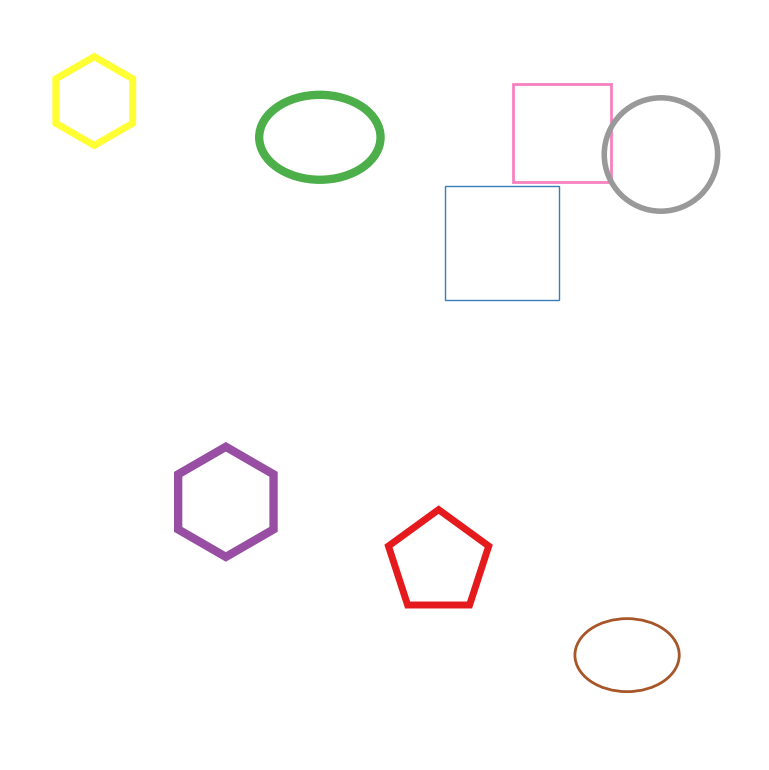[{"shape": "pentagon", "thickness": 2.5, "radius": 0.34, "center": [0.57, 0.27]}, {"shape": "square", "thickness": 0.5, "radius": 0.37, "center": [0.652, 0.684]}, {"shape": "oval", "thickness": 3, "radius": 0.39, "center": [0.415, 0.822]}, {"shape": "hexagon", "thickness": 3, "radius": 0.36, "center": [0.293, 0.348]}, {"shape": "hexagon", "thickness": 2.5, "radius": 0.29, "center": [0.122, 0.869]}, {"shape": "oval", "thickness": 1, "radius": 0.34, "center": [0.814, 0.149]}, {"shape": "square", "thickness": 1, "radius": 0.32, "center": [0.73, 0.827]}, {"shape": "circle", "thickness": 2, "radius": 0.37, "center": [0.858, 0.799]}]